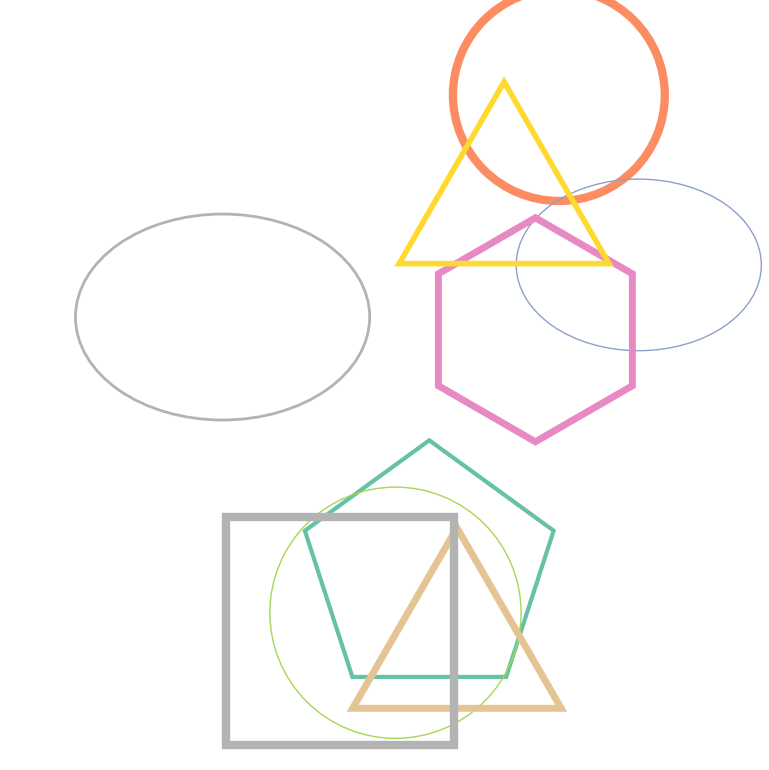[{"shape": "pentagon", "thickness": 1.5, "radius": 0.85, "center": [0.557, 0.258]}, {"shape": "circle", "thickness": 3, "radius": 0.69, "center": [0.726, 0.877]}, {"shape": "oval", "thickness": 0.5, "radius": 0.8, "center": [0.83, 0.656]}, {"shape": "hexagon", "thickness": 2.5, "radius": 0.73, "center": [0.695, 0.572]}, {"shape": "circle", "thickness": 0.5, "radius": 0.82, "center": [0.514, 0.204]}, {"shape": "triangle", "thickness": 2, "radius": 0.79, "center": [0.655, 0.736]}, {"shape": "triangle", "thickness": 2.5, "radius": 0.78, "center": [0.593, 0.158]}, {"shape": "oval", "thickness": 1, "radius": 0.96, "center": [0.289, 0.588]}, {"shape": "square", "thickness": 3, "radius": 0.74, "center": [0.442, 0.181]}]